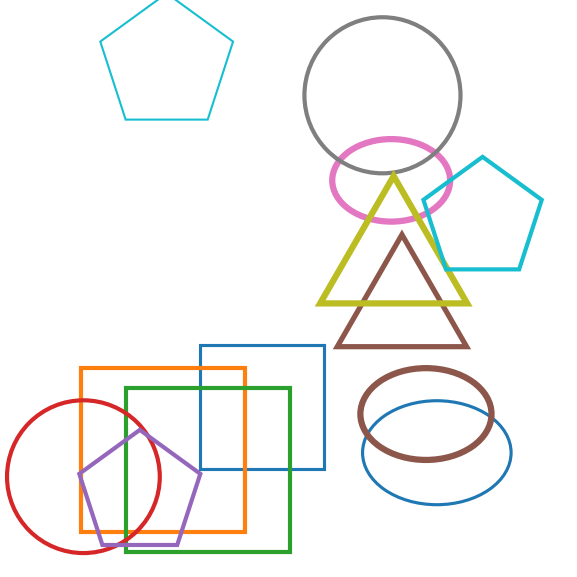[{"shape": "square", "thickness": 1.5, "radius": 0.54, "center": [0.453, 0.294]}, {"shape": "oval", "thickness": 1.5, "radius": 0.64, "center": [0.756, 0.215]}, {"shape": "square", "thickness": 2, "radius": 0.71, "center": [0.282, 0.22]}, {"shape": "square", "thickness": 2, "radius": 0.71, "center": [0.36, 0.186]}, {"shape": "circle", "thickness": 2, "radius": 0.66, "center": [0.144, 0.174]}, {"shape": "pentagon", "thickness": 2, "radius": 0.55, "center": [0.242, 0.145]}, {"shape": "oval", "thickness": 3, "radius": 0.57, "center": [0.738, 0.282]}, {"shape": "triangle", "thickness": 2.5, "radius": 0.65, "center": [0.696, 0.463]}, {"shape": "oval", "thickness": 3, "radius": 0.51, "center": [0.677, 0.687]}, {"shape": "circle", "thickness": 2, "radius": 0.68, "center": [0.662, 0.834]}, {"shape": "triangle", "thickness": 3, "radius": 0.73, "center": [0.682, 0.547]}, {"shape": "pentagon", "thickness": 2, "radius": 0.54, "center": [0.836, 0.62]}, {"shape": "pentagon", "thickness": 1, "radius": 0.6, "center": [0.289, 0.89]}]